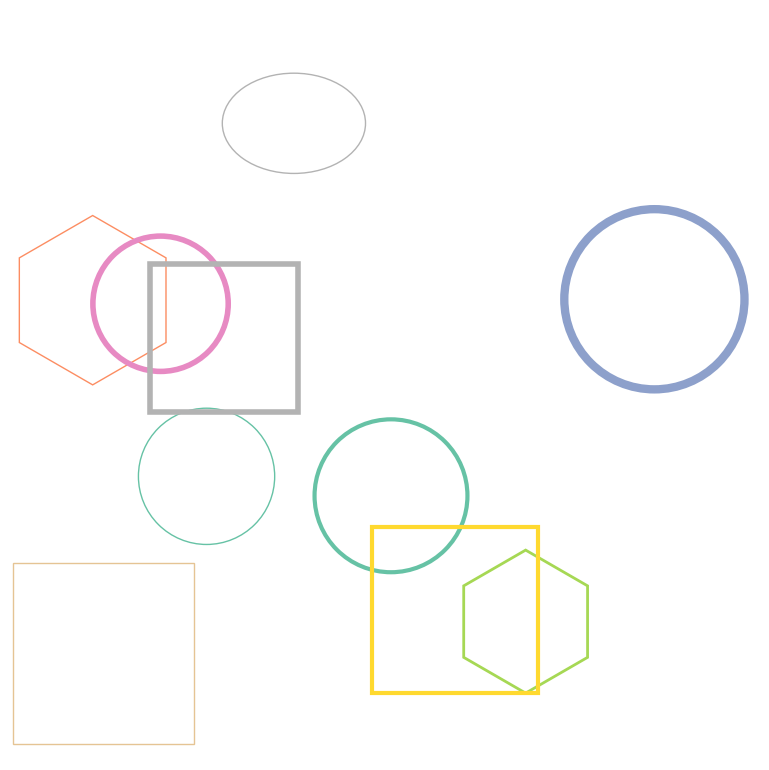[{"shape": "circle", "thickness": 0.5, "radius": 0.44, "center": [0.268, 0.381]}, {"shape": "circle", "thickness": 1.5, "radius": 0.5, "center": [0.508, 0.356]}, {"shape": "hexagon", "thickness": 0.5, "radius": 0.55, "center": [0.12, 0.61]}, {"shape": "circle", "thickness": 3, "radius": 0.59, "center": [0.85, 0.611]}, {"shape": "circle", "thickness": 2, "radius": 0.44, "center": [0.209, 0.606]}, {"shape": "hexagon", "thickness": 1, "radius": 0.46, "center": [0.683, 0.193]}, {"shape": "square", "thickness": 1.5, "radius": 0.54, "center": [0.591, 0.208]}, {"shape": "square", "thickness": 0.5, "radius": 0.59, "center": [0.134, 0.152]}, {"shape": "square", "thickness": 2, "radius": 0.48, "center": [0.291, 0.561]}, {"shape": "oval", "thickness": 0.5, "radius": 0.46, "center": [0.382, 0.84]}]